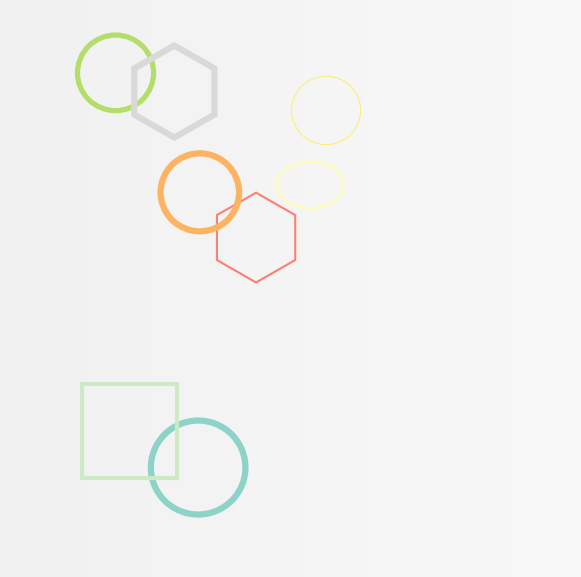[{"shape": "circle", "thickness": 3, "radius": 0.41, "center": [0.341, 0.19]}, {"shape": "oval", "thickness": 1, "radius": 0.29, "center": [0.533, 0.679]}, {"shape": "hexagon", "thickness": 1, "radius": 0.39, "center": [0.441, 0.588]}, {"shape": "circle", "thickness": 3, "radius": 0.34, "center": [0.344, 0.666]}, {"shape": "circle", "thickness": 2.5, "radius": 0.33, "center": [0.199, 0.873]}, {"shape": "hexagon", "thickness": 3, "radius": 0.4, "center": [0.3, 0.841]}, {"shape": "square", "thickness": 2, "radius": 0.41, "center": [0.223, 0.253]}, {"shape": "circle", "thickness": 0.5, "radius": 0.3, "center": [0.561, 0.808]}]